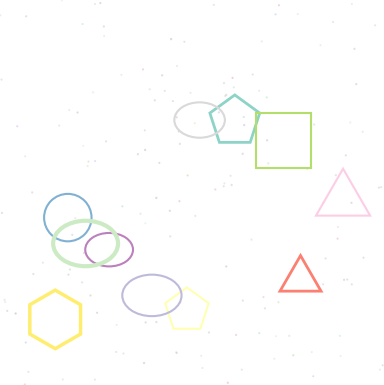[{"shape": "pentagon", "thickness": 2, "radius": 0.34, "center": [0.61, 0.685]}, {"shape": "pentagon", "thickness": 1.5, "radius": 0.3, "center": [0.486, 0.194]}, {"shape": "oval", "thickness": 1.5, "radius": 0.38, "center": [0.395, 0.233]}, {"shape": "triangle", "thickness": 2, "radius": 0.31, "center": [0.781, 0.275]}, {"shape": "circle", "thickness": 1.5, "radius": 0.31, "center": [0.176, 0.435]}, {"shape": "square", "thickness": 1.5, "radius": 0.36, "center": [0.737, 0.636]}, {"shape": "triangle", "thickness": 1.5, "radius": 0.41, "center": [0.891, 0.481]}, {"shape": "oval", "thickness": 1.5, "radius": 0.33, "center": [0.518, 0.688]}, {"shape": "oval", "thickness": 1.5, "radius": 0.31, "center": [0.283, 0.351]}, {"shape": "oval", "thickness": 3, "radius": 0.42, "center": [0.222, 0.368]}, {"shape": "hexagon", "thickness": 2.5, "radius": 0.38, "center": [0.143, 0.17]}]